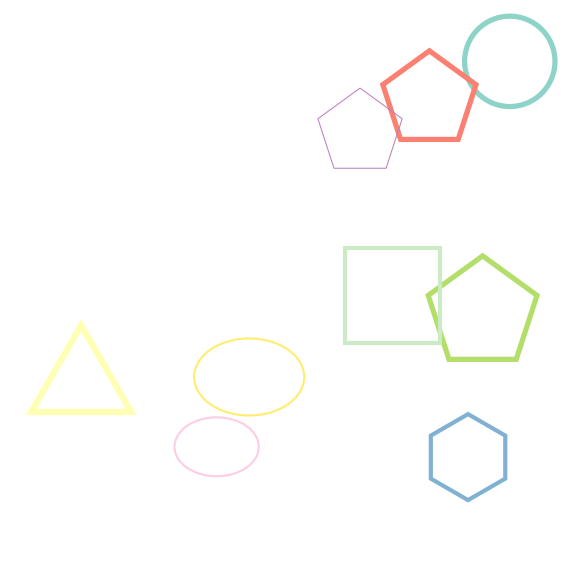[{"shape": "circle", "thickness": 2.5, "radius": 0.39, "center": [0.883, 0.893]}, {"shape": "triangle", "thickness": 3, "radius": 0.5, "center": [0.14, 0.336]}, {"shape": "pentagon", "thickness": 2.5, "radius": 0.42, "center": [0.744, 0.826]}, {"shape": "hexagon", "thickness": 2, "radius": 0.37, "center": [0.81, 0.208]}, {"shape": "pentagon", "thickness": 2.5, "radius": 0.5, "center": [0.836, 0.457]}, {"shape": "oval", "thickness": 1, "radius": 0.36, "center": [0.375, 0.225]}, {"shape": "pentagon", "thickness": 0.5, "radius": 0.38, "center": [0.623, 0.77]}, {"shape": "square", "thickness": 2, "radius": 0.41, "center": [0.679, 0.488]}, {"shape": "oval", "thickness": 1, "radius": 0.48, "center": [0.431, 0.346]}]